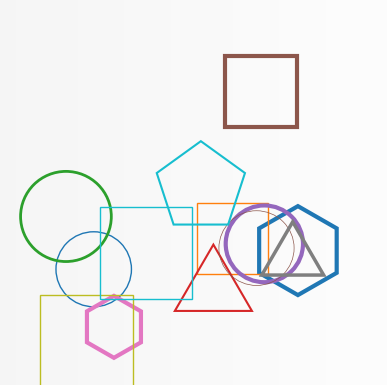[{"shape": "circle", "thickness": 1, "radius": 0.49, "center": [0.242, 0.301]}, {"shape": "hexagon", "thickness": 3, "radius": 0.58, "center": [0.769, 0.349]}, {"shape": "square", "thickness": 1, "radius": 0.46, "center": [0.601, 0.381]}, {"shape": "circle", "thickness": 2, "radius": 0.59, "center": [0.17, 0.438]}, {"shape": "triangle", "thickness": 1.5, "radius": 0.57, "center": [0.551, 0.25]}, {"shape": "circle", "thickness": 3, "radius": 0.5, "center": [0.682, 0.367]}, {"shape": "square", "thickness": 3, "radius": 0.46, "center": [0.674, 0.762]}, {"shape": "circle", "thickness": 0.5, "radius": 0.49, "center": [0.662, 0.356]}, {"shape": "hexagon", "thickness": 3, "radius": 0.4, "center": [0.294, 0.151]}, {"shape": "triangle", "thickness": 2.5, "radius": 0.46, "center": [0.755, 0.332]}, {"shape": "square", "thickness": 1, "radius": 0.6, "center": [0.223, 0.114]}, {"shape": "square", "thickness": 1, "radius": 0.59, "center": [0.378, 0.342]}, {"shape": "pentagon", "thickness": 1.5, "radius": 0.6, "center": [0.518, 0.514]}]